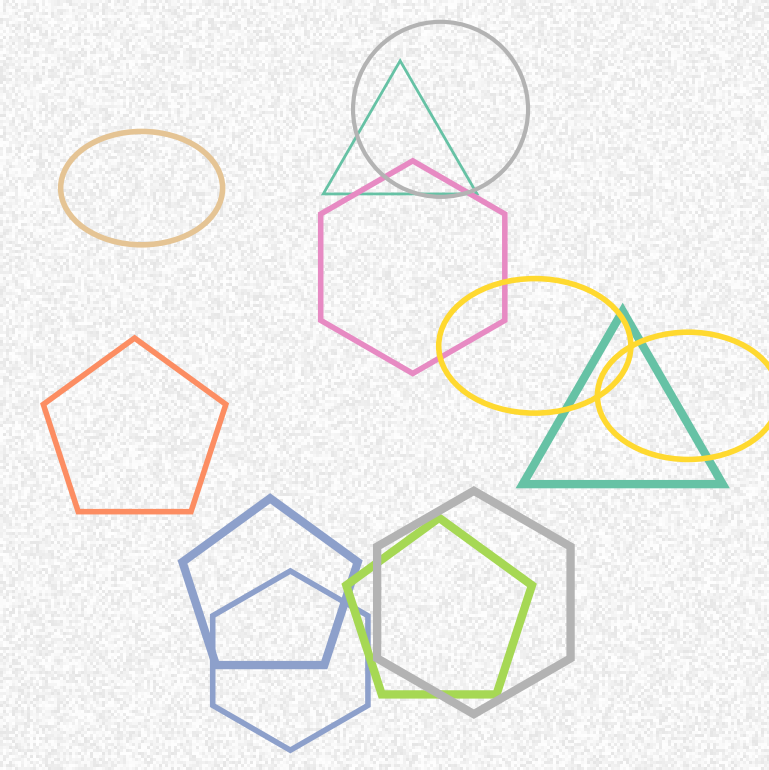[{"shape": "triangle", "thickness": 1, "radius": 0.58, "center": [0.52, 0.806]}, {"shape": "triangle", "thickness": 3, "radius": 0.75, "center": [0.809, 0.446]}, {"shape": "pentagon", "thickness": 2, "radius": 0.62, "center": [0.175, 0.436]}, {"shape": "pentagon", "thickness": 3, "radius": 0.6, "center": [0.351, 0.233]}, {"shape": "hexagon", "thickness": 2, "radius": 0.58, "center": [0.377, 0.142]}, {"shape": "hexagon", "thickness": 2, "radius": 0.69, "center": [0.536, 0.653]}, {"shape": "pentagon", "thickness": 3, "radius": 0.63, "center": [0.57, 0.201]}, {"shape": "oval", "thickness": 2, "radius": 0.62, "center": [0.695, 0.551]}, {"shape": "oval", "thickness": 2, "radius": 0.59, "center": [0.894, 0.486]}, {"shape": "oval", "thickness": 2, "radius": 0.53, "center": [0.184, 0.756]}, {"shape": "circle", "thickness": 1.5, "radius": 0.57, "center": [0.572, 0.858]}, {"shape": "hexagon", "thickness": 3, "radius": 0.73, "center": [0.615, 0.218]}]